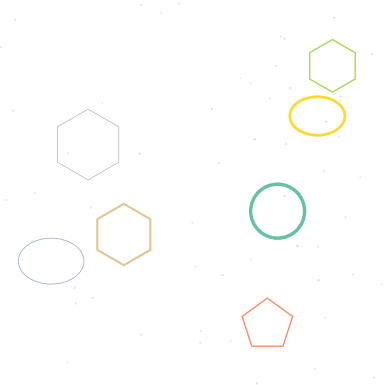[{"shape": "circle", "thickness": 2.5, "radius": 0.35, "center": [0.721, 0.452]}, {"shape": "pentagon", "thickness": 1, "radius": 0.34, "center": [0.694, 0.157]}, {"shape": "oval", "thickness": 0.5, "radius": 0.43, "center": [0.133, 0.322]}, {"shape": "hexagon", "thickness": 1, "radius": 0.34, "center": [0.864, 0.829]}, {"shape": "oval", "thickness": 2, "radius": 0.36, "center": [0.824, 0.699]}, {"shape": "hexagon", "thickness": 1.5, "radius": 0.4, "center": [0.322, 0.391]}, {"shape": "hexagon", "thickness": 0.5, "radius": 0.46, "center": [0.229, 0.625]}]